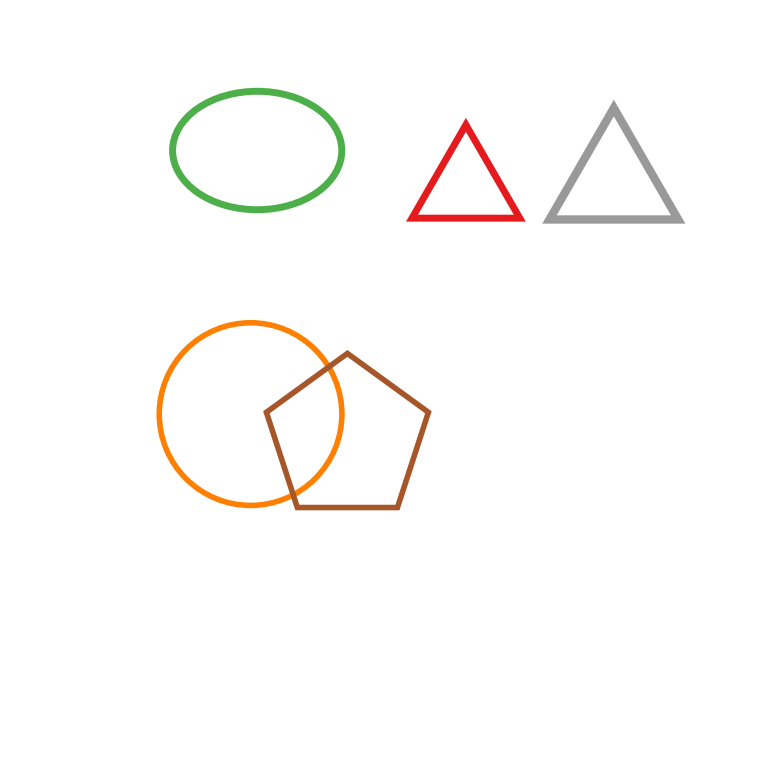[{"shape": "triangle", "thickness": 2.5, "radius": 0.4, "center": [0.605, 0.757]}, {"shape": "oval", "thickness": 2.5, "radius": 0.55, "center": [0.334, 0.805]}, {"shape": "circle", "thickness": 2, "radius": 0.59, "center": [0.325, 0.462]}, {"shape": "pentagon", "thickness": 2, "radius": 0.55, "center": [0.451, 0.43]}, {"shape": "triangle", "thickness": 3, "radius": 0.48, "center": [0.797, 0.763]}]